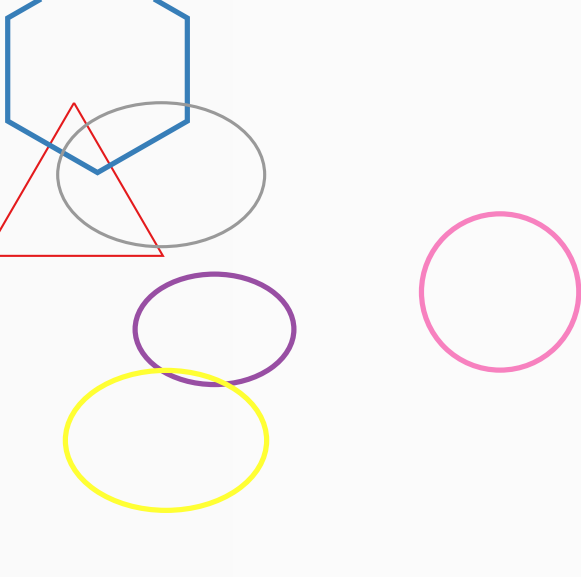[{"shape": "triangle", "thickness": 1, "radius": 0.88, "center": [0.127, 0.644]}, {"shape": "hexagon", "thickness": 2.5, "radius": 0.89, "center": [0.168, 0.879]}, {"shape": "oval", "thickness": 2.5, "radius": 0.68, "center": [0.369, 0.429]}, {"shape": "oval", "thickness": 2.5, "radius": 0.87, "center": [0.286, 0.237]}, {"shape": "circle", "thickness": 2.5, "radius": 0.68, "center": [0.86, 0.494]}, {"shape": "oval", "thickness": 1.5, "radius": 0.89, "center": [0.277, 0.697]}]